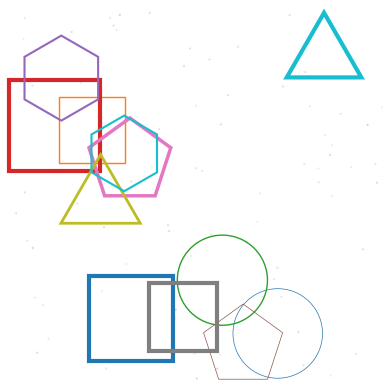[{"shape": "circle", "thickness": 0.5, "radius": 0.58, "center": [0.721, 0.134]}, {"shape": "square", "thickness": 3, "radius": 0.55, "center": [0.34, 0.173]}, {"shape": "square", "thickness": 1, "radius": 0.43, "center": [0.24, 0.663]}, {"shape": "circle", "thickness": 1, "radius": 0.59, "center": [0.578, 0.272]}, {"shape": "square", "thickness": 3, "radius": 0.59, "center": [0.142, 0.673]}, {"shape": "hexagon", "thickness": 1.5, "radius": 0.55, "center": [0.159, 0.797]}, {"shape": "pentagon", "thickness": 0.5, "radius": 0.54, "center": [0.631, 0.102]}, {"shape": "pentagon", "thickness": 2.5, "radius": 0.56, "center": [0.337, 0.582]}, {"shape": "square", "thickness": 3, "radius": 0.44, "center": [0.476, 0.177]}, {"shape": "triangle", "thickness": 2, "radius": 0.59, "center": [0.261, 0.48]}, {"shape": "triangle", "thickness": 3, "radius": 0.56, "center": [0.842, 0.855]}, {"shape": "hexagon", "thickness": 1.5, "radius": 0.49, "center": [0.323, 0.602]}]